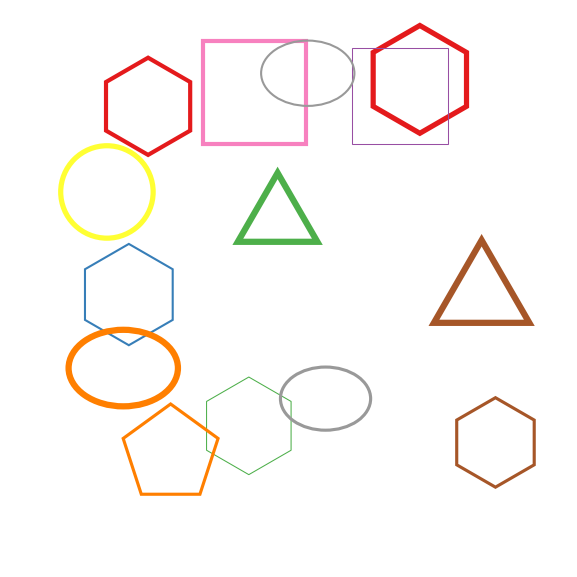[{"shape": "hexagon", "thickness": 2, "radius": 0.42, "center": [0.256, 0.815]}, {"shape": "hexagon", "thickness": 2.5, "radius": 0.47, "center": [0.727, 0.862]}, {"shape": "hexagon", "thickness": 1, "radius": 0.44, "center": [0.223, 0.489]}, {"shape": "hexagon", "thickness": 0.5, "radius": 0.42, "center": [0.431, 0.262]}, {"shape": "triangle", "thickness": 3, "radius": 0.4, "center": [0.481, 0.62]}, {"shape": "square", "thickness": 0.5, "radius": 0.42, "center": [0.692, 0.833]}, {"shape": "oval", "thickness": 3, "radius": 0.47, "center": [0.213, 0.362]}, {"shape": "pentagon", "thickness": 1.5, "radius": 0.43, "center": [0.295, 0.213]}, {"shape": "circle", "thickness": 2.5, "radius": 0.4, "center": [0.185, 0.667]}, {"shape": "triangle", "thickness": 3, "radius": 0.48, "center": [0.834, 0.488]}, {"shape": "hexagon", "thickness": 1.5, "radius": 0.39, "center": [0.858, 0.233]}, {"shape": "square", "thickness": 2, "radius": 0.45, "center": [0.441, 0.839]}, {"shape": "oval", "thickness": 1, "radius": 0.4, "center": [0.533, 0.872]}, {"shape": "oval", "thickness": 1.5, "radius": 0.39, "center": [0.564, 0.309]}]